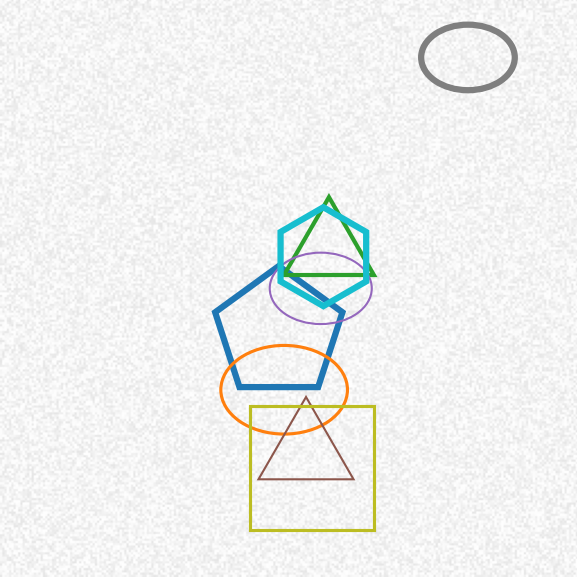[{"shape": "pentagon", "thickness": 3, "radius": 0.58, "center": [0.483, 0.423]}, {"shape": "oval", "thickness": 1.5, "radius": 0.55, "center": [0.492, 0.324]}, {"shape": "triangle", "thickness": 2, "radius": 0.45, "center": [0.57, 0.568]}, {"shape": "oval", "thickness": 1, "radius": 0.44, "center": [0.555, 0.5]}, {"shape": "triangle", "thickness": 1, "radius": 0.48, "center": [0.53, 0.217]}, {"shape": "oval", "thickness": 3, "radius": 0.41, "center": [0.81, 0.9]}, {"shape": "square", "thickness": 1.5, "radius": 0.54, "center": [0.54, 0.189]}, {"shape": "hexagon", "thickness": 3, "radius": 0.43, "center": [0.56, 0.555]}]